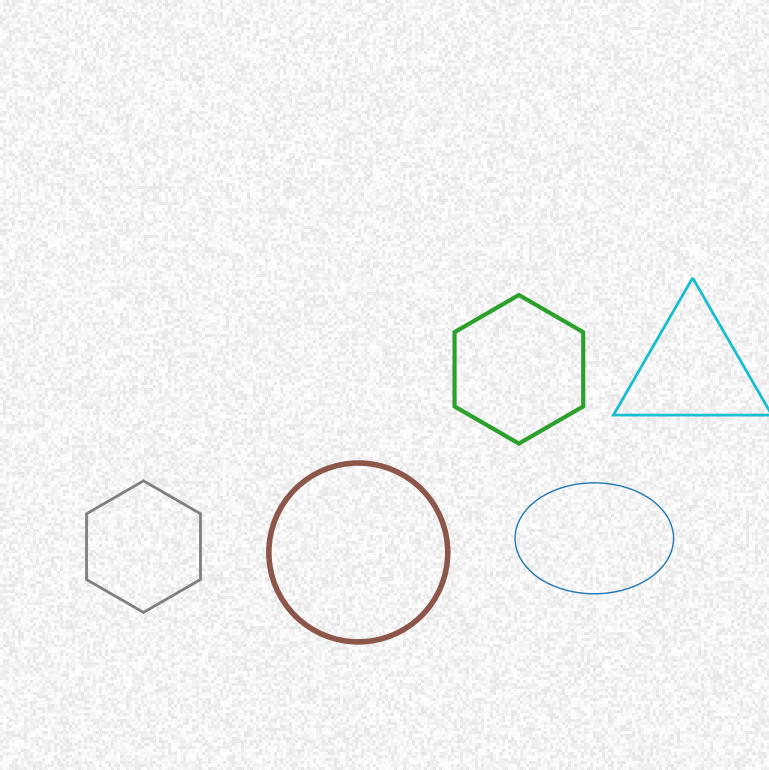[{"shape": "oval", "thickness": 0.5, "radius": 0.51, "center": [0.772, 0.301]}, {"shape": "hexagon", "thickness": 1.5, "radius": 0.48, "center": [0.674, 0.52]}, {"shape": "circle", "thickness": 2, "radius": 0.58, "center": [0.465, 0.283]}, {"shape": "hexagon", "thickness": 1, "radius": 0.43, "center": [0.186, 0.29]}, {"shape": "triangle", "thickness": 1, "radius": 0.59, "center": [0.9, 0.52]}]